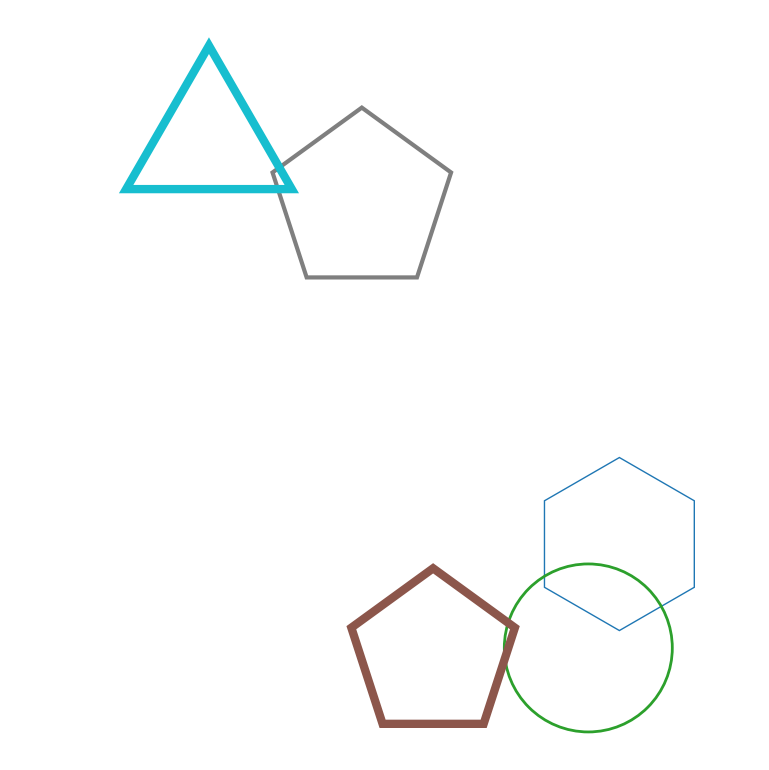[{"shape": "hexagon", "thickness": 0.5, "radius": 0.56, "center": [0.804, 0.293]}, {"shape": "circle", "thickness": 1, "radius": 0.55, "center": [0.764, 0.159]}, {"shape": "pentagon", "thickness": 3, "radius": 0.56, "center": [0.562, 0.15]}, {"shape": "pentagon", "thickness": 1.5, "radius": 0.61, "center": [0.47, 0.738]}, {"shape": "triangle", "thickness": 3, "radius": 0.62, "center": [0.271, 0.817]}]